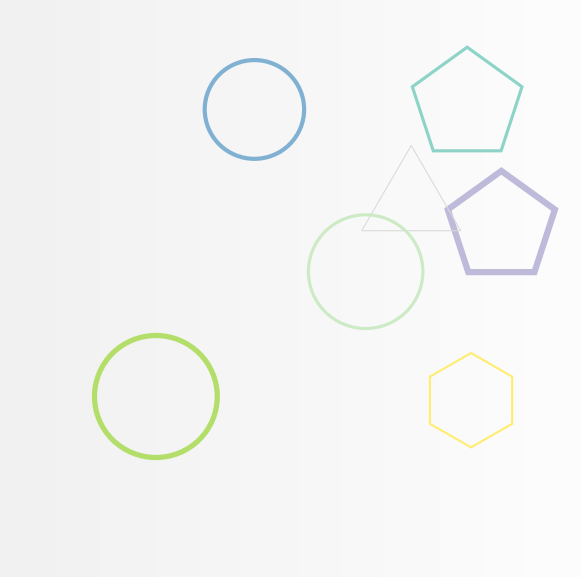[{"shape": "pentagon", "thickness": 1.5, "radius": 0.5, "center": [0.804, 0.818]}, {"shape": "pentagon", "thickness": 3, "radius": 0.48, "center": [0.863, 0.606]}, {"shape": "circle", "thickness": 2, "radius": 0.43, "center": [0.438, 0.81]}, {"shape": "circle", "thickness": 2.5, "radius": 0.53, "center": [0.268, 0.313]}, {"shape": "triangle", "thickness": 0.5, "radius": 0.49, "center": [0.707, 0.649]}, {"shape": "circle", "thickness": 1.5, "radius": 0.49, "center": [0.629, 0.529]}, {"shape": "hexagon", "thickness": 1, "radius": 0.41, "center": [0.81, 0.306]}]